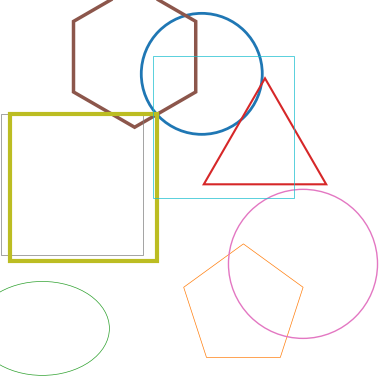[{"shape": "circle", "thickness": 2, "radius": 0.79, "center": [0.524, 0.808]}, {"shape": "pentagon", "thickness": 0.5, "radius": 0.82, "center": [0.632, 0.203]}, {"shape": "oval", "thickness": 0.5, "radius": 0.87, "center": [0.11, 0.147]}, {"shape": "triangle", "thickness": 1.5, "radius": 0.92, "center": [0.688, 0.613]}, {"shape": "hexagon", "thickness": 2.5, "radius": 0.92, "center": [0.35, 0.853]}, {"shape": "circle", "thickness": 1, "radius": 0.97, "center": [0.787, 0.315]}, {"shape": "square", "thickness": 0.5, "radius": 0.92, "center": [0.187, 0.52]}, {"shape": "square", "thickness": 3, "radius": 0.95, "center": [0.218, 0.512]}, {"shape": "square", "thickness": 0.5, "radius": 0.92, "center": [0.581, 0.671]}]